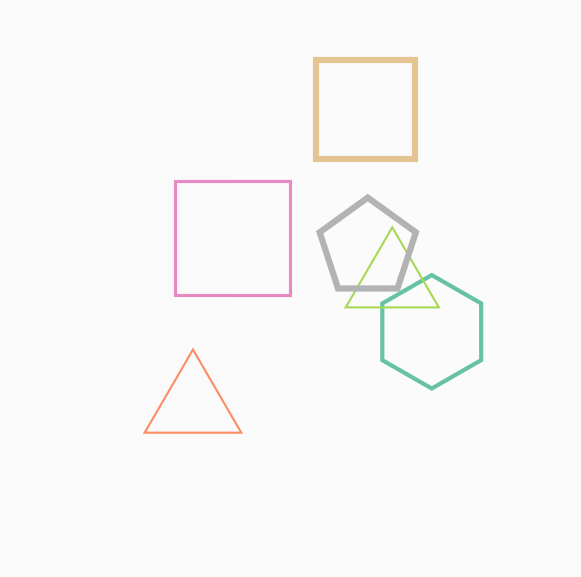[{"shape": "hexagon", "thickness": 2, "radius": 0.49, "center": [0.743, 0.425]}, {"shape": "triangle", "thickness": 1, "radius": 0.48, "center": [0.332, 0.298]}, {"shape": "square", "thickness": 1.5, "radius": 0.49, "center": [0.4, 0.586]}, {"shape": "triangle", "thickness": 1, "radius": 0.46, "center": [0.675, 0.513]}, {"shape": "square", "thickness": 3, "radius": 0.43, "center": [0.629, 0.809]}, {"shape": "pentagon", "thickness": 3, "radius": 0.43, "center": [0.633, 0.57]}]